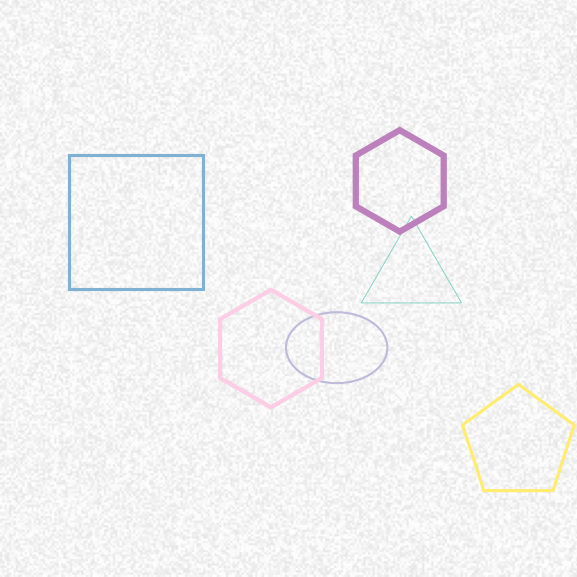[{"shape": "triangle", "thickness": 0.5, "radius": 0.5, "center": [0.712, 0.525]}, {"shape": "oval", "thickness": 1, "radius": 0.44, "center": [0.583, 0.397]}, {"shape": "square", "thickness": 1.5, "radius": 0.58, "center": [0.235, 0.615]}, {"shape": "hexagon", "thickness": 2, "radius": 0.51, "center": [0.469, 0.396]}, {"shape": "hexagon", "thickness": 3, "radius": 0.44, "center": [0.692, 0.686]}, {"shape": "pentagon", "thickness": 1.5, "radius": 0.51, "center": [0.898, 0.232]}]